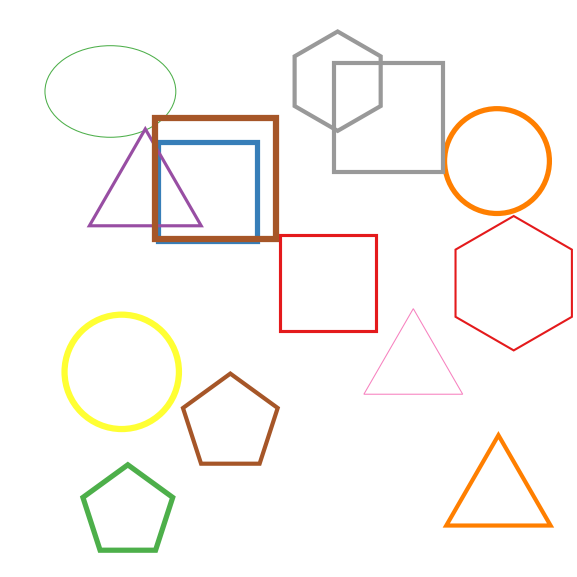[{"shape": "hexagon", "thickness": 1, "radius": 0.58, "center": [0.89, 0.509]}, {"shape": "square", "thickness": 1.5, "radius": 0.42, "center": [0.568, 0.509]}, {"shape": "square", "thickness": 2.5, "radius": 0.43, "center": [0.359, 0.668]}, {"shape": "oval", "thickness": 0.5, "radius": 0.57, "center": [0.191, 0.841]}, {"shape": "pentagon", "thickness": 2.5, "radius": 0.41, "center": [0.221, 0.113]}, {"shape": "triangle", "thickness": 1.5, "radius": 0.56, "center": [0.252, 0.664]}, {"shape": "circle", "thickness": 2.5, "radius": 0.45, "center": [0.861, 0.72]}, {"shape": "triangle", "thickness": 2, "radius": 0.52, "center": [0.863, 0.141]}, {"shape": "circle", "thickness": 3, "radius": 0.5, "center": [0.211, 0.355]}, {"shape": "square", "thickness": 3, "radius": 0.53, "center": [0.373, 0.69]}, {"shape": "pentagon", "thickness": 2, "radius": 0.43, "center": [0.399, 0.266]}, {"shape": "triangle", "thickness": 0.5, "radius": 0.49, "center": [0.716, 0.366]}, {"shape": "square", "thickness": 2, "radius": 0.47, "center": [0.673, 0.796]}, {"shape": "hexagon", "thickness": 2, "radius": 0.43, "center": [0.585, 0.859]}]